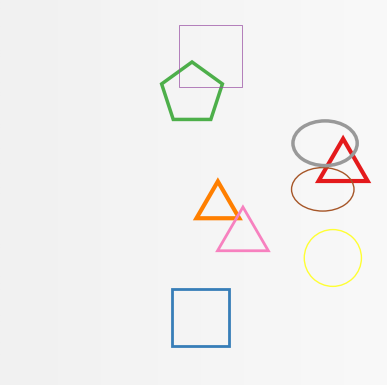[{"shape": "triangle", "thickness": 3, "radius": 0.37, "center": [0.885, 0.566]}, {"shape": "square", "thickness": 2, "radius": 0.37, "center": [0.518, 0.175]}, {"shape": "pentagon", "thickness": 2.5, "radius": 0.41, "center": [0.496, 0.756]}, {"shape": "square", "thickness": 0.5, "radius": 0.41, "center": [0.543, 0.855]}, {"shape": "triangle", "thickness": 3, "radius": 0.32, "center": [0.562, 0.465]}, {"shape": "circle", "thickness": 1, "radius": 0.37, "center": [0.859, 0.33]}, {"shape": "oval", "thickness": 1, "radius": 0.4, "center": [0.833, 0.508]}, {"shape": "triangle", "thickness": 2, "radius": 0.38, "center": [0.627, 0.387]}, {"shape": "oval", "thickness": 2.5, "radius": 0.41, "center": [0.839, 0.628]}]